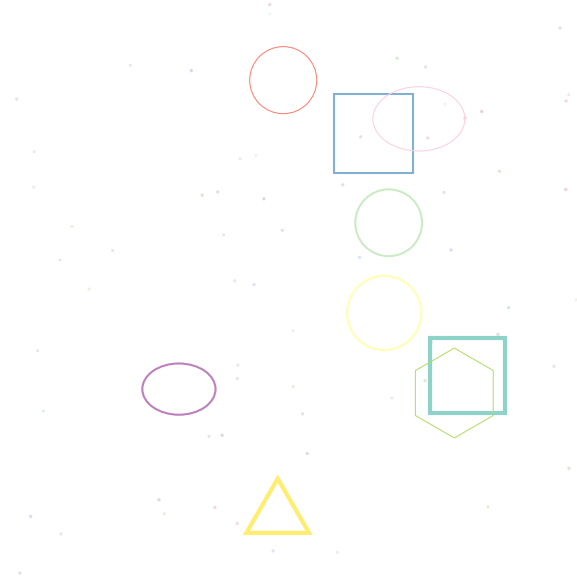[{"shape": "square", "thickness": 2, "radius": 0.33, "center": [0.81, 0.35]}, {"shape": "circle", "thickness": 1, "radius": 0.32, "center": [0.665, 0.457]}, {"shape": "circle", "thickness": 0.5, "radius": 0.29, "center": [0.49, 0.86]}, {"shape": "square", "thickness": 1, "radius": 0.34, "center": [0.646, 0.767]}, {"shape": "hexagon", "thickness": 0.5, "radius": 0.39, "center": [0.787, 0.319]}, {"shape": "oval", "thickness": 0.5, "radius": 0.4, "center": [0.725, 0.793]}, {"shape": "oval", "thickness": 1, "radius": 0.32, "center": [0.31, 0.325]}, {"shape": "circle", "thickness": 1, "radius": 0.29, "center": [0.673, 0.613]}, {"shape": "triangle", "thickness": 2, "radius": 0.31, "center": [0.481, 0.108]}]